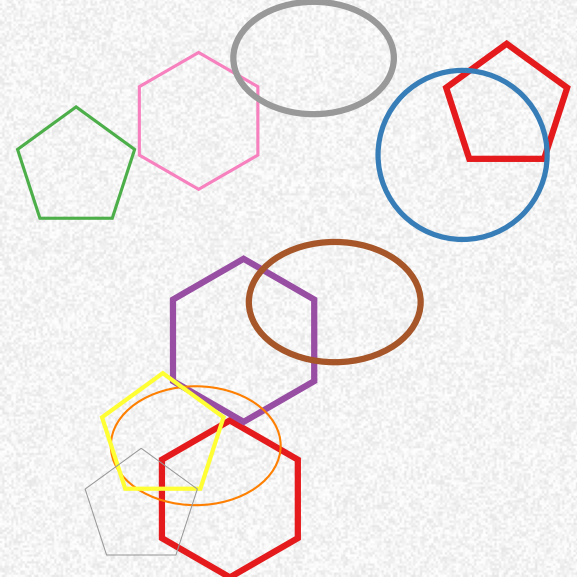[{"shape": "pentagon", "thickness": 3, "radius": 0.55, "center": [0.877, 0.813]}, {"shape": "hexagon", "thickness": 3, "radius": 0.68, "center": [0.398, 0.135]}, {"shape": "circle", "thickness": 2.5, "radius": 0.73, "center": [0.801, 0.731]}, {"shape": "pentagon", "thickness": 1.5, "radius": 0.53, "center": [0.132, 0.707]}, {"shape": "hexagon", "thickness": 3, "radius": 0.71, "center": [0.422, 0.41]}, {"shape": "oval", "thickness": 1, "radius": 0.74, "center": [0.339, 0.227]}, {"shape": "pentagon", "thickness": 2, "radius": 0.55, "center": [0.282, 0.242]}, {"shape": "oval", "thickness": 3, "radius": 0.74, "center": [0.58, 0.476]}, {"shape": "hexagon", "thickness": 1.5, "radius": 0.59, "center": [0.344, 0.79]}, {"shape": "pentagon", "thickness": 0.5, "radius": 0.51, "center": [0.245, 0.121]}, {"shape": "oval", "thickness": 3, "radius": 0.69, "center": [0.543, 0.899]}]